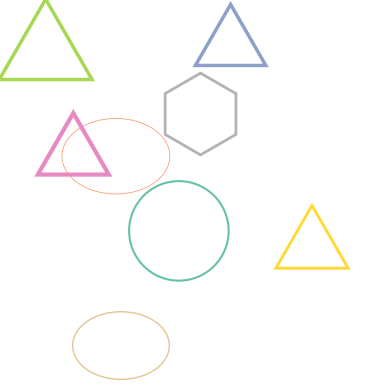[{"shape": "circle", "thickness": 1.5, "radius": 0.65, "center": [0.465, 0.4]}, {"shape": "oval", "thickness": 0.5, "radius": 0.7, "center": [0.301, 0.594]}, {"shape": "triangle", "thickness": 2.5, "radius": 0.53, "center": [0.599, 0.883]}, {"shape": "triangle", "thickness": 3, "radius": 0.53, "center": [0.19, 0.6]}, {"shape": "triangle", "thickness": 2.5, "radius": 0.7, "center": [0.119, 0.863]}, {"shape": "triangle", "thickness": 2, "radius": 0.54, "center": [0.81, 0.358]}, {"shape": "oval", "thickness": 1, "radius": 0.63, "center": [0.314, 0.102]}, {"shape": "hexagon", "thickness": 2, "radius": 0.53, "center": [0.521, 0.704]}]